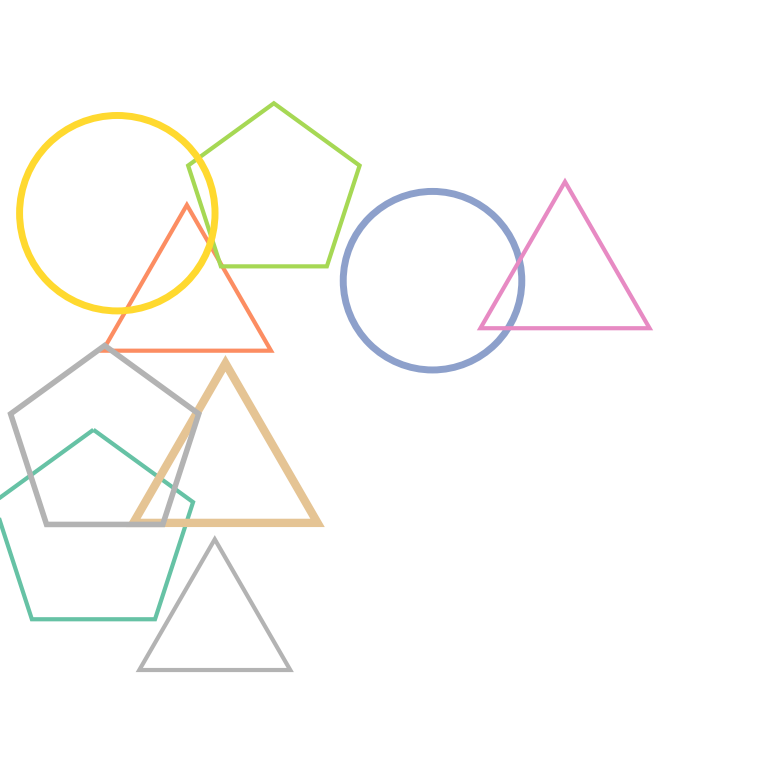[{"shape": "pentagon", "thickness": 1.5, "radius": 0.68, "center": [0.121, 0.306]}, {"shape": "triangle", "thickness": 1.5, "radius": 0.63, "center": [0.243, 0.608]}, {"shape": "circle", "thickness": 2.5, "radius": 0.58, "center": [0.562, 0.635]}, {"shape": "triangle", "thickness": 1.5, "radius": 0.63, "center": [0.734, 0.637]}, {"shape": "pentagon", "thickness": 1.5, "radius": 0.59, "center": [0.356, 0.749]}, {"shape": "circle", "thickness": 2.5, "radius": 0.63, "center": [0.152, 0.723]}, {"shape": "triangle", "thickness": 3, "radius": 0.69, "center": [0.293, 0.39]}, {"shape": "pentagon", "thickness": 2, "radius": 0.64, "center": [0.136, 0.423]}, {"shape": "triangle", "thickness": 1.5, "radius": 0.57, "center": [0.279, 0.186]}]